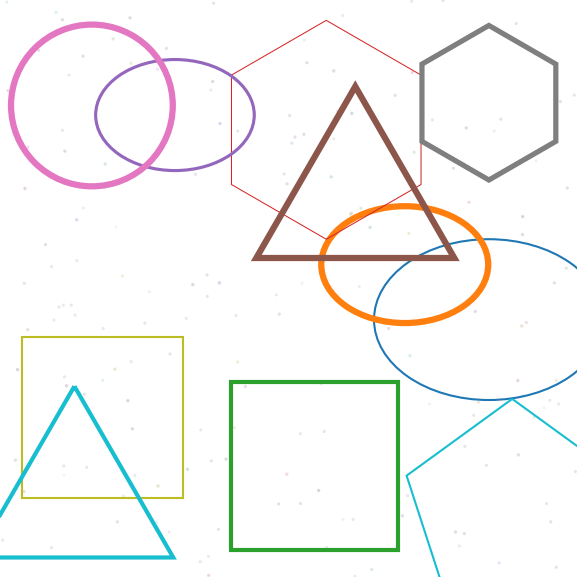[{"shape": "oval", "thickness": 1, "radius": 0.99, "center": [0.847, 0.446]}, {"shape": "oval", "thickness": 3, "radius": 0.72, "center": [0.701, 0.541]}, {"shape": "square", "thickness": 2, "radius": 0.73, "center": [0.544, 0.192]}, {"shape": "hexagon", "thickness": 0.5, "radius": 0.95, "center": [0.565, 0.774]}, {"shape": "oval", "thickness": 1.5, "radius": 0.69, "center": [0.303, 0.8]}, {"shape": "triangle", "thickness": 3, "radius": 0.99, "center": [0.615, 0.651]}, {"shape": "circle", "thickness": 3, "radius": 0.7, "center": [0.159, 0.817]}, {"shape": "hexagon", "thickness": 2.5, "radius": 0.67, "center": [0.847, 0.821]}, {"shape": "square", "thickness": 1, "radius": 0.7, "center": [0.178, 0.276]}, {"shape": "pentagon", "thickness": 1, "radius": 0.96, "center": [0.887, 0.116]}, {"shape": "triangle", "thickness": 2, "radius": 0.99, "center": [0.129, 0.133]}]